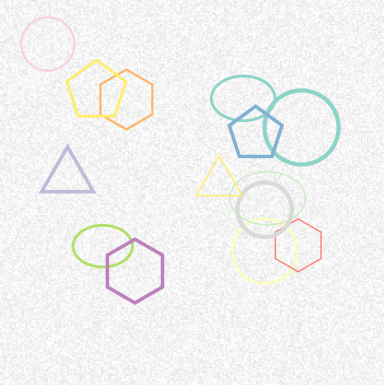[{"shape": "circle", "thickness": 3, "radius": 0.48, "center": [0.783, 0.669]}, {"shape": "oval", "thickness": 2, "radius": 0.41, "center": [0.632, 0.745]}, {"shape": "circle", "thickness": 1.5, "radius": 0.42, "center": [0.687, 0.348]}, {"shape": "triangle", "thickness": 2.5, "radius": 0.39, "center": [0.175, 0.541]}, {"shape": "hexagon", "thickness": 1, "radius": 0.34, "center": [0.775, 0.363]}, {"shape": "pentagon", "thickness": 2.5, "radius": 0.36, "center": [0.664, 0.652]}, {"shape": "hexagon", "thickness": 1.5, "radius": 0.39, "center": [0.328, 0.742]}, {"shape": "oval", "thickness": 2, "radius": 0.39, "center": [0.267, 0.361]}, {"shape": "circle", "thickness": 1.5, "radius": 0.35, "center": [0.124, 0.886]}, {"shape": "circle", "thickness": 3, "radius": 0.35, "center": [0.688, 0.455]}, {"shape": "hexagon", "thickness": 2.5, "radius": 0.41, "center": [0.35, 0.296]}, {"shape": "oval", "thickness": 1, "radius": 0.49, "center": [0.695, 0.485]}, {"shape": "triangle", "thickness": 1, "radius": 0.35, "center": [0.569, 0.527]}, {"shape": "pentagon", "thickness": 2, "radius": 0.4, "center": [0.251, 0.763]}]